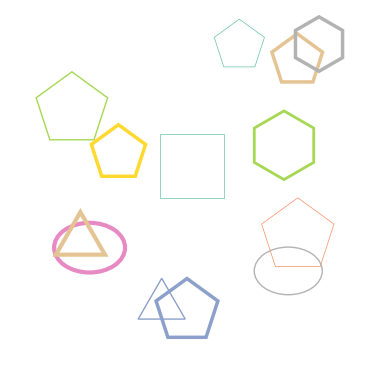[{"shape": "square", "thickness": 0.5, "radius": 0.41, "center": [0.499, 0.57]}, {"shape": "pentagon", "thickness": 0.5, "radius": 0.34, "center": [0.622, 0.882]}, {"shape": "pentagon", "thickness": 0.5, "radius": 0.49, "center": [0.774, 0.387]}, {"shape": "triangle", "thickness": 1, "radius": 0.35, "center": [0.42, 0.207]}, {"shape": "pentagon", "thickness": 2.5, "radius": 0.42, "center": [0.486, 0.192]}, {"shape": "oval", "thickness": 3, "radius": 0.46, "center": [0.233, 0.357]}, {"shape": "hexagon", "thickness": 2, "radius": 0.45, "center": [0.738, 0.623]}, {"shape": "pentagon", "thickness": 1, "radius": 0.49, "center": [0.187, 0.716]}, {"shape": "pentagon", "thickness": 2.5, "radius": 0.37, "center": [0.308, 0.602]}, {"shape": "triangle", "thickness": 3, "radius": 0.37, "center": [0.209, 0.375]}, {"shape": "pentagon", "thickness": 2.5, "radius": 0.35, "center": [0.772, 0.843]}, {"shape": "oval", "thickness": 1, "radius": 0.44, "center": [0.749, 0.296]}, {"shape": "hexagon", "thickness": 2.5, "radius": 0.35, "center": [0.829, 0.886]}]